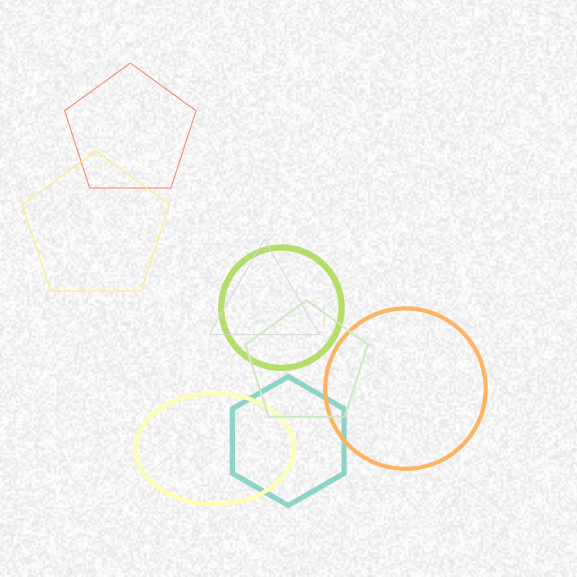[{"shape": "hexagon", "thickness": 2.5, "radius": 0.56, "center": [0.499, 0.235]}, {"shape": "oval", "thickness": 2, "radius": 0.69, "center": [0.372, 0.222]}, {"shape": "pentagon", "thickness": 0.5, "radius": 0.6, "center": [0.226, 0.77]}, {"shape": "circle", "thickness": 2, "radius": 0.69, "center": [0.702, 0.326]}, {"shape": "circle", "thickness": 3, "radius": 0.52, "center": [0.487, 0.466]}, {"shape": "triangle", "thickness": 0.5, "radius": 0.55, "center": [0.458, 0.475]}, {"shape": "pentagon", "thickness": 1, "radius": 0.56, "center": [0.531, 0.368]}, {"shape": "pentagon", "thickness": 0.5, "radius": 0.67, "center": [0.166, 0.604]}]